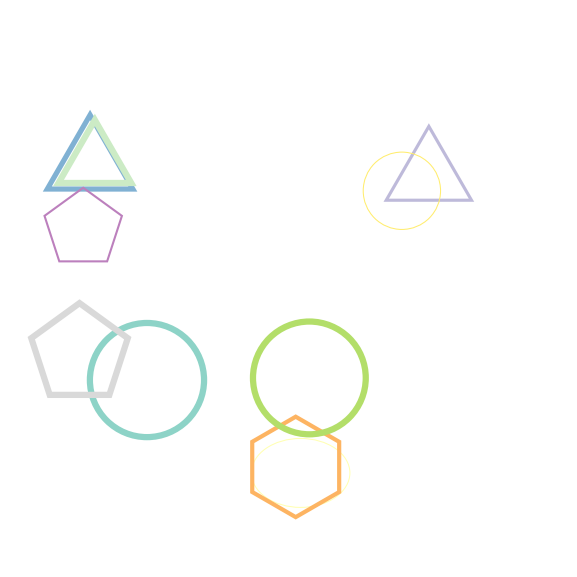[{"shape": "circle", "thickness": 3, "radius": 0.49, "center": [0.255, 0.341]}, {"shape": "oval", "thickness": 0.5, "radius": 0.43, "center": [0.521, 0.18]}, {"shape": "triangle", "thickness": 1.5, "radius": 0.43, "center": [0.743, 0.695]}, {"shape": "triangle", "thickness": 2.5, "radius": 0.43, "center": [0.156, 0.715]}, {"shape": "hexagon", "thickness": 2, "radius": 0.43, "center": [0.512, 0.191]}, {"shape": "circle", "thickness": 3, "radius": 0.49, "center": [0.536, 0.345]}, {"shape": "pentagon", "thickness": 3, "radius": 0.44, "center": [0.138, 0.386]}, {"shape": "pentagon", "thickness": 1, "radius": 0.35, "center": [0.144, 0.604]}, {"shape": "triangle", "thickness": 3, "radius": 0.36, "center": [0.164, 0.719]}, {"shape": "circle", "thickness": 0.5, "radius": 0.33, "center": [0.696, 0.669]}]